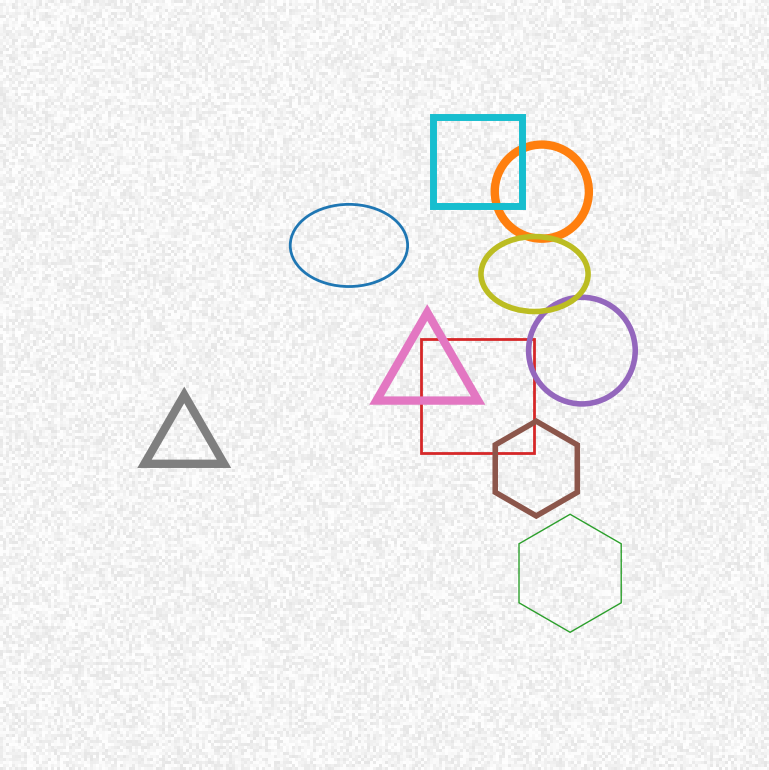[{"shape": "oval", "thickness": 1, "radius": 0.38, "center": [0.453, 0.681]}, {"shape": "circle", "thickness": 3, "radius": 0.31, "center": [0.704, 0.751]}, {"shape": "hexagon", "thickness": 0.5, "radius": 0.38, "center": [0.74, 0.255]}, {"shape": "square", "thickness": 1, "radius": 0.37, "center": [0.62, 0.486]}, {"shape": "circle", "thickness": 2, "radius": 0.35, "center": [0.756, 0.545]}, {"shape": "hexagon", "thickness": 2, "radius": 0.31, "center": [0.696, 0.391]}, {"shape": "triangle", "thickness": 3, "radius": 0.38, "center": [0.555, 0.518]}, {"shape": "triangle", "thickness": 3, "radius": 0.3, "center": [0.239, 0.427]}, {"shape": "oval", "thickness": 2, "radius": 0.35, "center": [0.694, 0.644]}, {"shape": "square", "thickness": 2.5, "radius": 0.29, "center": [0.62, 0.791]}]